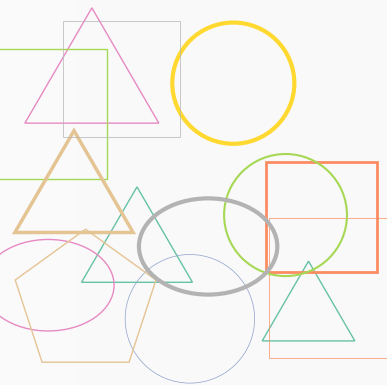[{"shape": "triangle", "thickness": 1, "radius": 0.69, "center": [0.796, 0.184]}, {"shape": "triangle", "thickness": 1, "radius": 0.83, "center": [0.354, 0.349]}, {"shape": "square", "thickness": 2, "radius": 0.71, "center": [0.829, 0.436]}, {"shape": "square", "thickness": 0.5, "radius": 0.91, "center": [0.876, 0.253]}, {"shape": "circle", "thickness": 0.5, "radius": 0.84, "center": [0.49, 0.172]}, {"shape": "oval", "thickness": 1, "radius": 0.85, "center": [0.125, 0.259]}, {"shape": "triangle", "thickness": 1, "radius": 1.0, "center": [0.237, 0.78]}, {"shape": "square", "thickness": 1, "radius": 0.85, "center": [0.108, 0.703]}, {"shape": "circle", "thickness": 1.5, "radius": 0.79, "center": [0.737, 0.441]}, {"shape": "circle", "thickness": 3, "radius": 0.79, "center": [0.602, 0.784]}, {"shape": "triangle", "thickness": 2.5, "radius": 0.88, "center": [0.191, 0.484]}, {"shape": "pentagon", "thickness": 1, "radius": 0.95, "center": [0.221, 0.214]}, {"shape": "square", "thickness": 0.5, "radius": 0.75, "center": [0.314, 0.794]}, {"shape": "oval", "thickness": 3, "radius": 0.89, "center": [0.537, 0.36]}]